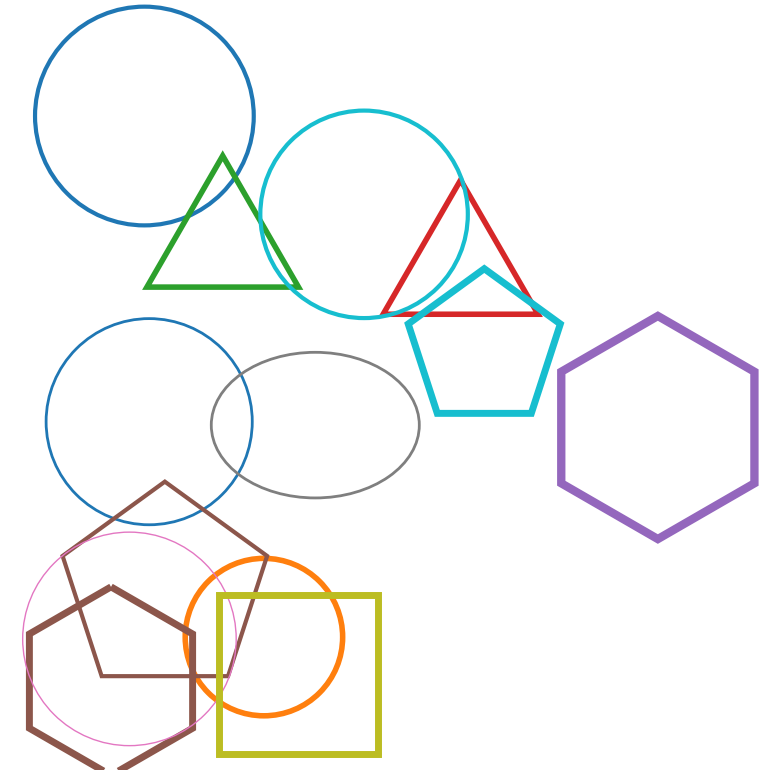[{"shape": "circle", "thickness": 1, "radius": 0.67, "center": [0.194, 0.452]}, {"shape": "circle", "thickness": 1.5, "radius": 0.71, "center": [0.188, 0.849]}, {"shape": "circle", "thickness": 2, "radius": 0.51, "center": [0.343, 0.173]}, {"shape": "triangle", "thickness": 2, "radius": 0.57, "center": [0.289, 0.684]}, {"shape": "triangle", "thickness": 2, "radius": 0.58, "center": [0.598, 0.65]}, {"shape": "hexagon", "thickness": 3, "radius": 0.72, "center": [0.854, 0.445]}, {"shape": "pentagon", "thickness": 1.5, "radius": 0.7, "center": [0.214, 0.235]}, {"shape": "hexagon", "thickness": 2.5, "radius": 0.61, "center": [0.144, 0.115]}, {"shape": "circle", "thickness": 0.5, "radius": 0.69, "center": [0.168, 0.17]}, {"shape": "oval", "thickness": 1, "radius": 0.68, "center": [0.409, 0.448]}, {"shape": "square", "thickness": 2.5, "radius": 0.52, "center": [0.388, 0.124]}, {"shape": "pentagon", "thickness": 2.5, "radius": 0.52, "center": [0.629, 0.547]}, {"shape": "circle", "thickness": 1.5, "radius": 0.67, "center": [0.473, 0.722]}]